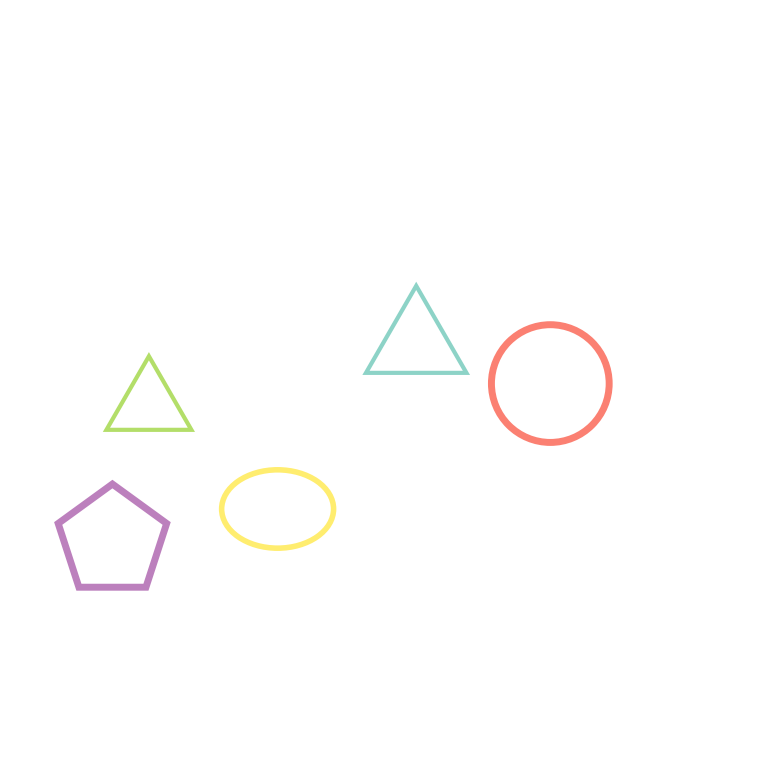[{"shape": "triangle", "thickness": 1.5, "radius": 0.38, "center": [0.541, 0.553]}, {"shape": "circle", "thickness": 2.5, "radius": 0.38, "center": [0.715, 0.502]}, {"shape": "triangle", "thickness": 1.5, "radius": 0.32, "center": [0.193, 0.474]}, {"shape": "pentagon", "thickness": 2.5, "radius": 0.37, "center": [0.146, 0.297]}, {"shape": "oval", "thickness": 2, "radius": 0.36, "center": [0.361, 0.339]}]